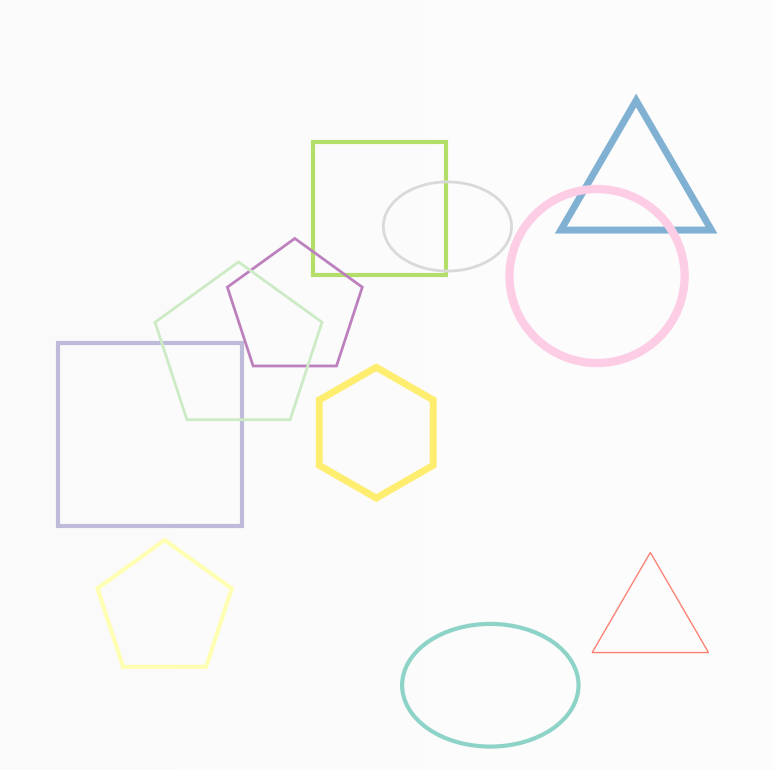[{"shape": "oval", "thickness": 1.5, "radius": 0.57, "center": [0.633, 0.11]}, {"shape": "pentagon", "thickness": 1.5, "radius": 0.46, "center": [0.212, 0.208]}, {"shape": "square", "thickness": 1.5, "radius": 0.59, "center": [0.193, 0.436]}, {"shape": "triangle", "thickness": 0.5, "radius": 0.43, "center": [0.839, 0.196]}, {"shape": "triangle", "thickness": 2.5, "radius": 0.56, "center": [0.821, 0.757]}, {"shape": "square", "thickness": 1.5, "radius": 0.43, "center": [0.49, 0.729]}, {"shape": "circle", "thickness": 3, "radius": 0.57, "center": [0.77, 0.642]}, {"shape": "oval", "thickness": 1, "radius": 0.41, "center": [0.577, 0.706]}, {"shape": "pentagon", "thickness": 1, "radius": 0.46, "center": [0.38, 0.599]}, {"shape": "pentagon", "thickness": 1, "radius": 0.57, "center": [0.308, 0.547]}, {"shape": "hexagon", "thickness": 2.5, "radius": 0.42, "center": [0.485, 0.438]}]